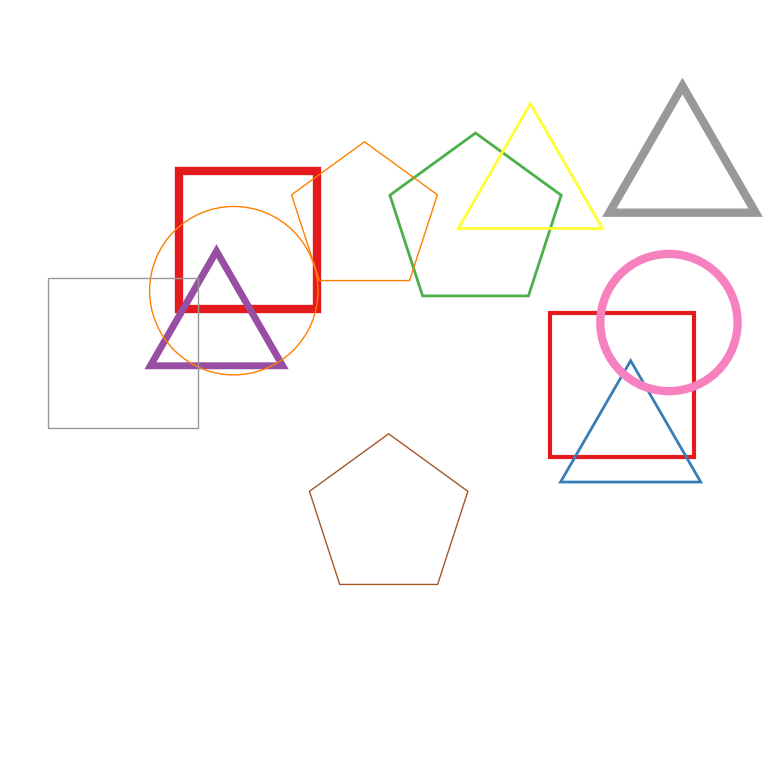[{"shape": "square", "thickness": 3, "radius": 0.45, "center": [0.322, 0.688]}, {"shape": "square", "thickness": 1.5, "radius": 0.47, "center": [0.808, 0.5]}, {"shape": "triangle", "thickness": 1, "radius": 0.53, "center": [0.819, 0.427]}, {"shape": "pentagon", "thickness": 1, "radius": 0.58, "center": [0.618, 0.71]}, {"shape": "triangle", "thickness": 2.5, "radius": 0.5, "center": [0.281, 0.575]}, {"shape": "pentagon", "thickness": 0.5, "radius": 0.5, "center": [0.473, 0.716]}, {"shape": "circle", "thickness": 0.5, "radius": 0.55, "center": [0.304, 0.622]}, {"shape": "triangle", "thickness": 1, "radius": 0.54, "center": [0.689, 0.757]}, {"shape": "pentagon", "thickness": 0.5, "radius": 0.54, "center": [0.505, 0.328]}, {"shape": "circle", "thickness": 3, "radius": 0.45, "center": [0.869, 0.581]}, {"shape": "triangle", "thickness": 3, "radius": 0.55, "center": [0.886, 0.779]}, {"shape": "square", "thickness": 0.5, "radius": 0.49, "center": [0.16, 0.542]}]